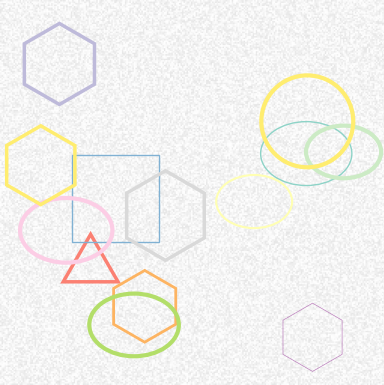[{"shape": "oval", "thickness": 1, "radius": 0.59, "center": [0.795, 0.601]}, {"shape": "oval", "thickness": 1.5, "radius": 0.49, "center": [0.66, 0.477]}, {"shape": "hexagon", "thickness": 2.5, "radius": 0.53, "center": [0.154, 0.834]}, {"shape": "triangle", "thickness": 2.5, "radius": 0.41, "center": [0.235, 0.309]}, {"shape": "square", "thickness": 1, "radius": 0.56, "center": [0.301, 0.484]}, {"shape": "hexagon", "thickness": 2, "radius": 0.47, "center": [0.376, 0.204]}, {"shape": "oval", "thickness": 3, "radius": 0.58, "center": [0.348, 0.156]}, {"shape": "oval", "thickness": 3, "radius": 0.6, "center": [0.172, 0.402]}, {"shape": "hexagon", "thickness": 2.5, "radius": 0.58, "center": [0.43, 0.44]}, {"shape": "hexagon", "thickness": 0.5, "radius": 0.44, "center": [0.812, 0.124]}, {"shape": "oval", "thickness": 3, "radius": 0.49, "center": [0.892, 0.605]}, {"shape": "circle", "thickness": 3, "radius": 0.6, "center": [0.798, 0.685]}, {"shape": "hexagon", "thickness": 2.5, "radius": 0.51, "center": [0.106, 0.571]}]